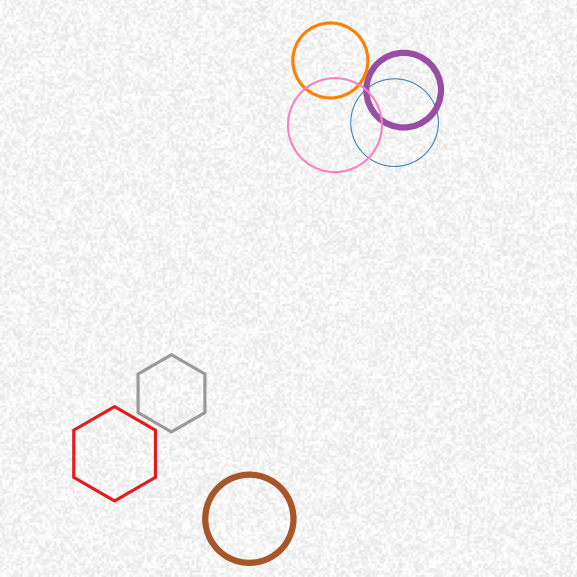[{"shape": "hexagon", "thickness": 1.5, "radius": 0.41, "center": [0.198, 0.213]}, {"shape": "circle", "thickness": 0.5, "radius": 0.38, "center": [0.683, 0.787]}, {"shape": "circle", "thickness": 3, "radius": 0.32, "center": [0.699, 0.843]}, {"shape": "circle", "thickness": 1.5, "radius": 0.32, "center": [0.572, 0.894]}, {"shape": "circle", "thickness": 3, "radius": 0.38, "center": [0.432, 0.101]}, {"shape": "circle", "thickness": 1, "radius": 0.41, "center": [0.58, 0.782]}, {"shape": "hexagon", "thickness": 1.5, "radius": 0.33, "center": [0.297, 0.318]}]